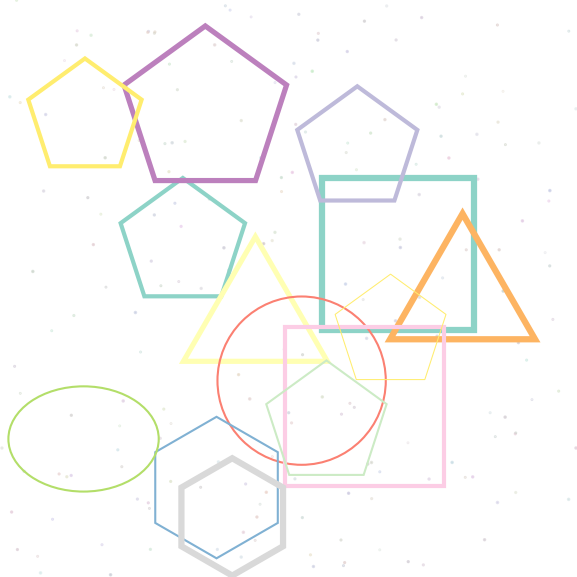[{"shape": "pentagon", "thickness": 2, "radius": 0.57, "center": [0.317, 0.578]}, {"shape": "square", "thickness": 3, "radius": 0.66, "center": [0.688, 0.56]}, {"shape": "triangle", "thickness": 2.5, "radius": 0.72, "center": [0.442, 0.445]}, {"shape": "pentagon", "thickness": 2, "radius": 0.55, "center": [0.619, 0.74]}, {"shape": "circle", "thickness": 1, "radius": 0.73, "center": [0.522, 0.34]}, {"shape": "hexagon", "thickness": 1, "radius": 0.61, "center": [0.375, 0.155]}, {"shape": "triangle", "thickness": 3, "radius": 0.72, "center": [0.801, 0.484]}, {"shape": "oval", "thickness": 1, "radius": 0.65, "center": [0.145, 0.239]}, {"shape": "square", "thickness": 2, "radius": 0.69, "center": [0.632, 0.295]}, {"shape": "hexagon", "thickness": 3, "radius": 0.51, "center": [0.402, 0.104]}, {"shape": "pentagon", "thickness": 2.5, "radius": 0.74, "center": [0.355, 0.806]}, {"shape": "pentagon", "thickness": 1, "radius": 0.55, "center": [0.565, 0.265]}, {"shape": "pentagon", "thickness": 2, "radius": 0.52, "center": [0.147, 0.795]}, {"shape": "pentagon", "thickness": 0.5, "radius": 0.5, "center": [0.676, 0.423]}]